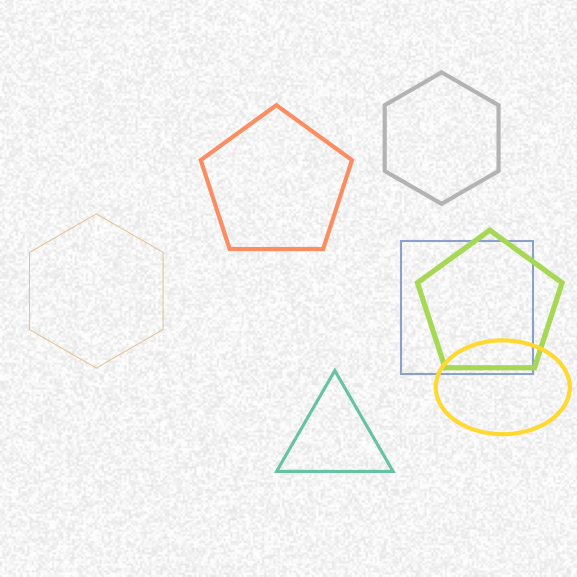[{"shape": "triangle", "thickness": 1.5, "radius": 0.58, "center": [0.58, 0.241]}, {"shape": "pentagon", "thickness": 2, "radius": 0.69, "center": [0.479, 0.679]}, {"shape": "square", "thickness": 1, "radius": 0.57, "center": [0.808, 0.467]}, {"shape": "pentagon", "thickness": 2.5, "radius": 0.66, "center": [0.848, 0.469]}, {"shape": "oval", "thickness": 2, "radius": 0.58, "center": [0.871, 0.329]}, {"shape": "hexagon", "thickness": 0.5, "radius": 0.67, "center": [0.167, 0.495]}, {"shape": "hexagon", "thickness": 2, "radius": 0.57, "center": [0.765, 0.76]}]